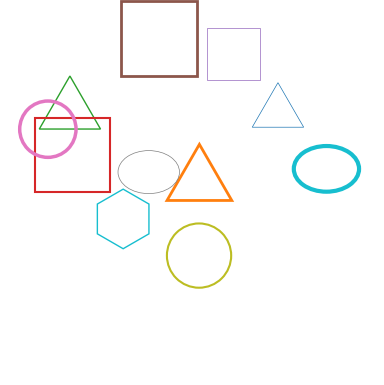[{"shape": "triangle", "thickness": 0.5, "radius": 0.39, "center": [0.722, 0.708]}, {"shape": "triangle", "thickness": 2, "radius": 0.49, "center": [0.518, 0.528]}, {"shape": "triangle", "thickness": 1, "radius": 0.46, "center": [0.182, 0.711]}, {"shape": "square", "thickness": 1.5, "radius": 0.48, "center": [0.188, 0.598]}, {"shape": "square", "thickness": 0.5, "radius": 0.34, "center": [0.607, 0.86]}, {"shape": "square", "thickness": 2, "radius": 0.49, "center": [0.413, 0.9]}, {"shape": "circle", "thickness": 2.5, "radius": 0.37, "center": [0.124, 0.664]}, {"shape": "oval", "thickness": 0.5, "radius": 0.4, "center": [0.386, 0.553]}, {"shape": "circle", "thickness": 1.5, "radius": 0.42, "center": [0.517, 0.336]}, {"shape": "hexagon", "thickness": 1, "radius": 0.39, "center": [0.32, 0.431]}, {"shape": "oval", "thickness": 3, "radius": 0.42, "center": [0.848, 0.561]}]